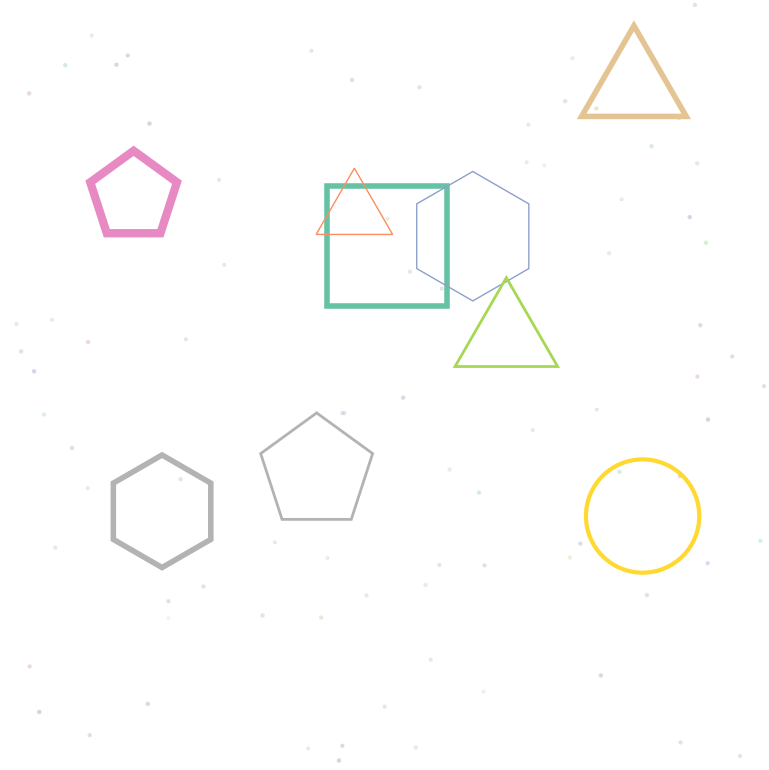[{"shape": "square", "thickness": 2, "radius": 0.39, "center": [0.503, 0.68]}, {"shape": "triangle", "thickness": 0.5, "radius": 0.29, "center": [0.46, 0.724]}, {"shape": "hexagon", "thickness": 0.5, "radius": 0.42, "center": [0.614, 0.693]}, {"shape": "pentagon", "thickness": 3, "radius": 0.3, "center": [0.174, 0.745]}, {"shape": "triangle", "thickness": 1, "radius": 0.38, "center": [0.658, 0.562]}, {"shape": "circle", "thickness": 1.5, "radius": 0.37, "center": [0.835, 0.33]}, {"shape": "triangle", "thickness": 2, "radius": 0.39, "center": [0.823, 0.888]}, {"shape": "hexagon", "thickness": 2, "radius": 0.37, "center": [0.21, 0.336]}, {"shape": "pentagon", "thickness": 1, "radius": 0.38, "center": [0.411, 0.387]}]